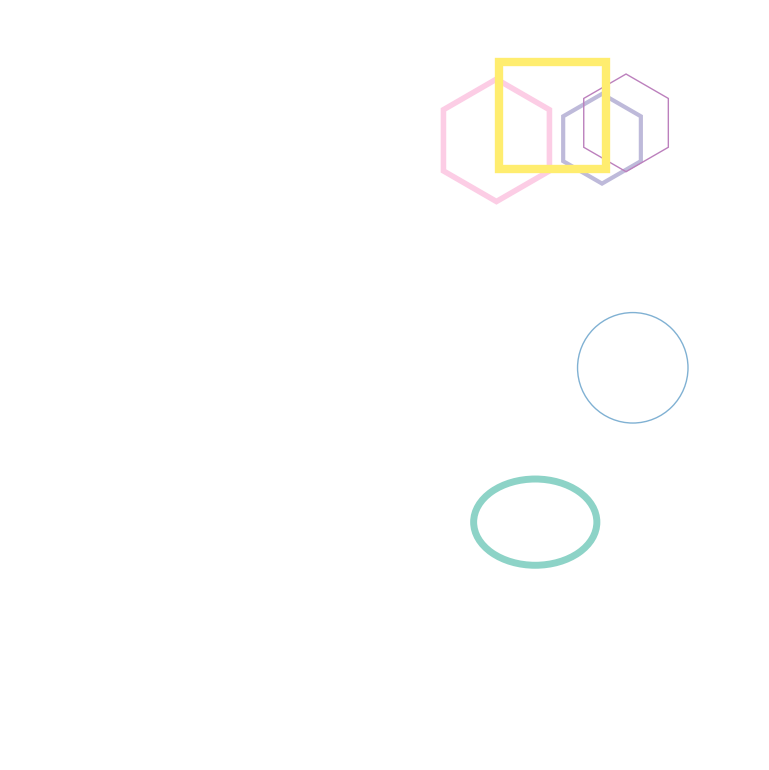[{"shape": "oval", "thickness": 2.5, "radius": 0.4, "center": [0.695, 0.322]}, {"shape": "hexagon", "thickness": 1.5, "radius": 0.29, "center": [0.782, 0.82]}, {"shape": "circle", "thickness": 0.5, "radius": 0.36, "center": [0.822, 0.522]}, {"shape": "hexagon", "thickness": 2, "radius": 0.4, "center": [0.645, 0.818]}, {"shape": "hexagon", "thickness": 0.5, "radius": 0.32, "center": [0.813, 0.84]}, {"shape": "square", "thickness": 3, "radius": 0.35, "center": [0.717, 0.85]}]